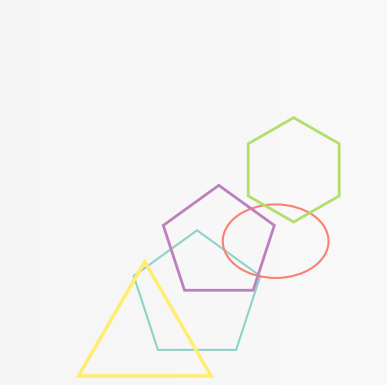[{"shape": "pentagon", "thickness": 1.5, "radius": 0.86, "center": [0.508, 0.23]}, {"shape": "oval", "thickness": 1.5, "radius": 0.68, "center": [0.711, 0.374]}, {"shape": "hexagon", "thickness": 2, "radius": 0.68, "center": [0.758, 0.559]}, {"shape": "pentagon", "thickness": 2, "radius": 0.75, "center": [0.565, 0.368]}, {"shape": "triangle", "thickness": 2.5, "radius": 0.99, "center": [0.374, 0.122]}]